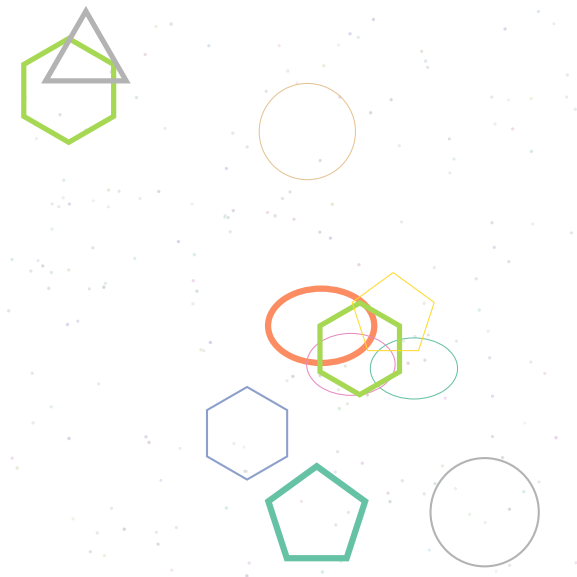[{"shape": "pentagon", "thickness": 3, "radius": 0.44, "center": [0.548, 0.104]}, {"shape": "oval", "thickness": 0.5, "radius": 0.38, "center": [0.717, 0.361]}, {"shape": "oval", "thickness": 3, "radius": 0.46, "center": [0.556, 0.435]}, {"shape": "hexagon", "thickness": 1, "radius": 0.4, "center": [0.428, 0.249]}, {"shape": "oval", "thickness": 0.5, "radius": 0.38, "center": [0.608, 0.368]}, {"shape": "hexagon", "thickness": 2.5, "radius": 0.4, "center": [0.623, 0.395]}, {"shape": "hexagon", "thickness": 2.5, "radius": 0.45, "center": [0.119, 0.843]}, {"shape": "pentagon", "thickness": 0.5, "radius": 0.37, "center": [0.681, 0.452]}, {"shape": "circle", "thickness": 0.5, "radius": 0.42, "center": [0.532, 0.771]}, {"shape": "triangle", "thickness": 2.5, "radius": 0.4, "center": [0.149, 0.899]}, {"shape": "circle", "thickness": 1, "radius": 0.47, "center": [0.839, 0.112]}]